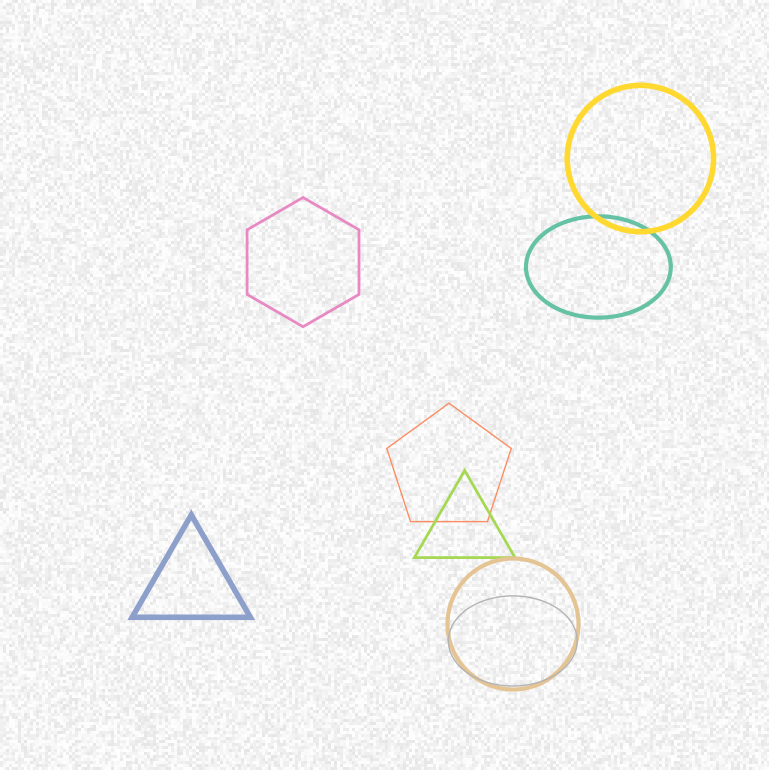[{"shape": "oval", "thickness": 1.5, "radius": 0.47, "center": [0.777, 0.653]}, {"shape": "pentagon", "thickness": 0.5, "radius": 0.42, "center": [0.583, 0.391]}, {"shape": "triangle", "thickness": 2, "radius": 0.44, "center": [0.248, 0.243]}, {"shape": "hexagon", "thickness": 1, "radius": 0.42, "center": [0.394, 0.66]}, {"shape": "triangle", "thickness": 1, "radius": 0.38, "center": [0.603, 0.314]}, {"shape": "circle", "thickness": 2, "radius": 0.48, "center": [0.832, 0.794]}, {"shape": "circle", "thickness": 1.5, "radius": 0.43, "center": [0.666, 0.19]}, {"shape": "oval", "thickness": 0.5, "radius": 0.42, "center": [0.666, 0.168]}]